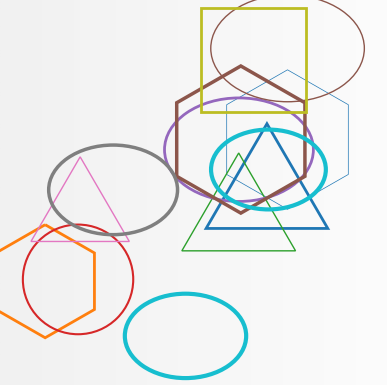[{"shape": "hexagon", "thickness": 0.5, "radius": 0.91, "center": [0.742, 0.637]}, {"shape": "triangle", "thickness": 2, "radius": 0.91, "center": [0.689, 0.497]}, {"shape": "hexagon", "thickness": 2, "radius": 0.73, "center": [0.117, 0.27]}, {"shape": "triangle", "thickness": 1, "radius": 0.85, "center": [0.616, 0.433]}, {"shape": "circle", "thickness": 1.5, "radius": 0.71, "center": [0.201, 0.274]}, {"shape": "oval", "thickness": 2, "radius": 0.96, "center": [0.617, 0.611]}, {"shape": "oval", "thickness": 1, "radius": 0.99, "center": [0.742, 0.874]}, {"shape": "hexagon", "thickness": 2.5, "radius": 0.96, "center": [0.621, 0.638]}, {"shape": "triangle", "thickness": 1, "radius": 0.73, "center": [0.207, 0.446]}, {"shape": "oval", "thickness": 2.5, "radius": 0.83, "center": [0.292, 0.507]}, {"shape": "square", "thickness": 2, "radius": 0.68, "center": [0.654, 0.844]}, {"shape": "oval", "thickness": 3, "radius": 0.74, "center": [0.693, 0.56]}, {"shape": "oval", "thickness": 3, "radius": 0.78, "center": [0.479, 0.128]}]